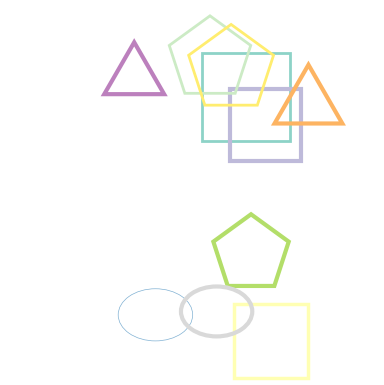[{"shape": "square", "thickness": 2, "radius": 0.57, "center": [0.639, 0.747]}, {"shape": "square", "thickness": 2.5, "radius": 0.48, "center": [0.705, 0.115]}, {"shape": "square", "thickness": 3, "radius": 0.46, "center": [0.69, 0.675]}, {"shape": "oval", "thickness": 0.5, "radius": 0.48, "center": [0.404, 0.182]}, {"shape": "triangle", "thickness": 3, "radius": 0.51, "center": [0.801, 0.73]}, {"shape": "pentagon", "thickness": 3, "radius": 0.51, "center": [0.652, 0.341]}, {"shape": "oval", "thickness": 3, "radius": 0.46, "center": [0.563, 0.191]}, {"shape": "triangle", "thickness": 3, "radius": 0.45, "center": [0.349, 0.8]}, {"shape": "pentagon", "thickness": 2, "radius": 0.56, "center": [0.545, 0.848]}, {"shape": "pentagon", "thickness": 2, "radius": 0.58, "center": [0.6, 0.821]}]